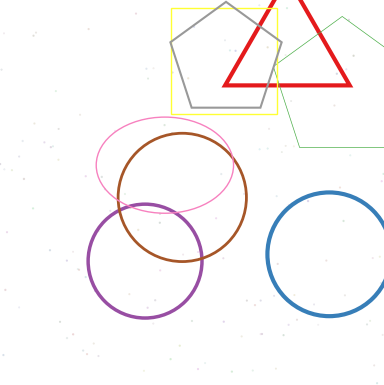[{"shape": "triangle", "thickness": 3, "radius": 0.93, "center": [0.747, 0.872]}, {"shape": "circle", "thickness": 3, "radius": 0.8, "center": [0.855, 0.339]}, {"shape": "pentagon", "thickness": 0.5, "radius": 0.94, "center": [0.889, 0.769]}, {"shape": "circle", "thickness": 2.5, "radius": 0.74, "center": [0.377, 0.322]}, {"shape": "square", "thickness": 1, "radius": 0.69, "center": [0.582, 0.841]}, {"shape": "circle", "thickness": 2, "radius": 0.83, "center": [0.473, 0.487]}, {"shape": "oval", "thickness": 1, "radius": 0.89, "center": [0.428, 0.571]}, {"shape": "pentagon", "thickness": 1.5, "radius": 0.76, "center": [0.587, 0.843]}]